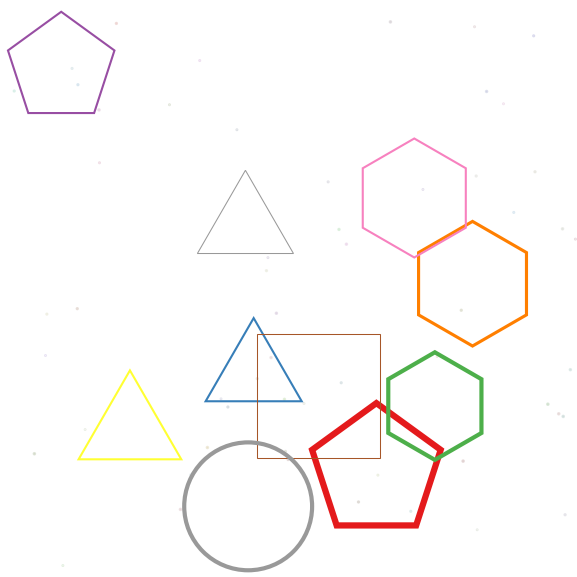[{"shape": "pentagon", "thickness": 3, "radius": 0.59, "center": [0.652, 0.184]}, {"shape": "triangle", "thickness": 1, "radius": 0.48, "center": [0.439, 0.352]}, {"shape": "hexagon", "thickness": 2, "radius": 0.47, "center": [0.753, 0.296]}, {"shape": "pentagon", "thickness": 1, "radius": 0.48, "center": [0.106, 0.882]}, {"shape": "hexagon", "thickness": 1.5, "radius": 0.54, "center": [0.818, 0.508]}, {"shape": "triangle", "thickness": 1, "radius": 0.51, "center": [0.225, 0.255]}, {"shape": "square", "thickness": 0.5, "radius": 0.53, "center": [0.551, 0.313]}, {"shape": "hexagon", "thickness": 1, "radius": 0.52, "center": [0.717, 0.656]}, {"shape": "triangle", "thickness": 0.5, "radius": 0.48, "center": [0.425, 0.608]}, {"shape": "circle", "thickness": 2, "radius": 0.55, "center": [0.43, 0.122]}]